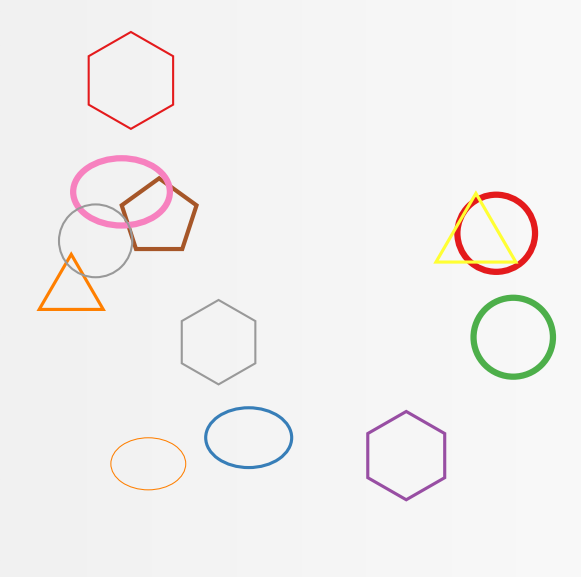[{"shape": "hexagon", "thickness": 1, "radius": 0.42, "center": [0.225, 0.86]}, {"shape": "circle", "thickness": 3, "radius": 0.33, "center": [0.854, 0.595]}, {"shape": "oval", "thickness": 1.5, "radius": 0.37, "center": [0.428, 0.241]}, {"shape": "circle", "thickness": 3, "radius": 0.34, "center": [0.883, 0.415]}, {"shape": "hexagon", "thickness": 1.5, "radius": 0.38, "center": [0.699, 0.21]}, {"shape": "triangle", "thickness": 1.5, "radius": 0.32, "center": [0.123, 0.495]}, {"shape": "oval", "thickness": 0.5, "radius": 0.32, "center": [0.255, 0.196]}, {"shape": "triangle", "thickness": 1.5, "radius": 0.4, "center": [0.819, 0.585]}, {"shape": "pentagon", "thickness": 2, "radius": 0.34, "center": [0.274, 0.623]}, {"shape": "oval", "thickness": 3, "radius": 0.42, "center": [0.209, 0.667]}, {"shape": "hexagon", "thickness": 1, "radius": 0.37, "center": [0.376, 0.407]}, {"shape": "circle", "thickness": 1, "radius": 0.32, "center": [0.165, 0.582]}]